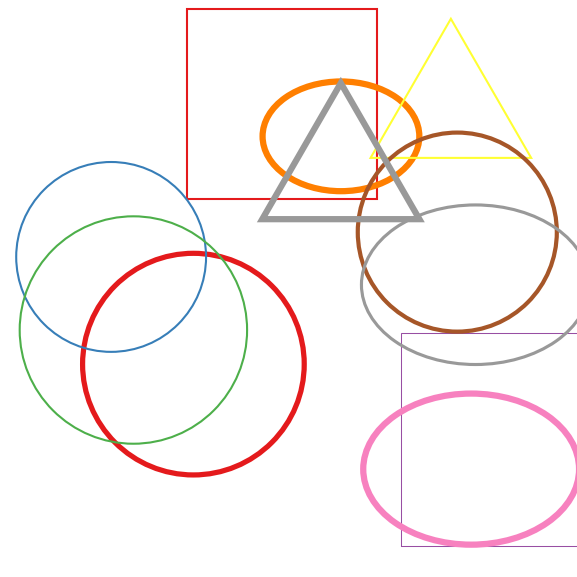[{"shape": "square", "thickness": 1, "radius": 0.82, "center": [0.489, 0.819]}, {"shape": "circle", "thickness": 2.5, "radius": 0.96, "center": [0.335, 0.369]}, {"shape": "circle", "thickness": 1, "radius": 0.82, "center": [0.192, 0.554]}, {"shape": "circle", "thickness": 1, "radius": 0.98, "center": [0.231, 0.428]}, {"shape": "square", "thickness": 0.5, "radius": 0.92, "center": [0.878, 0.238]}, {"shape": "oval", "thickness": 3, "radius": 0.68, "center": [0.59, 0.763]}, {"shape": "triangle", "thickness": 1, "radius": 0.8, "center": [0.781, 0.806]}, {"shape": "circle", "thickness": 2, "radius": 0.86, "center": [0.792, 0.597]}, {"shape": "oval", "thickness": 3, "radius": 0.93, "center": [0.816, 0.187]}, {"shape": "oval", "thickness": 1.5, "radius": 0.99, "center": [0.823, 0.506]}, {"shape": "triangle", "thickness": 3, "radius": 0.79, "center": [0.59, 0.698]}]